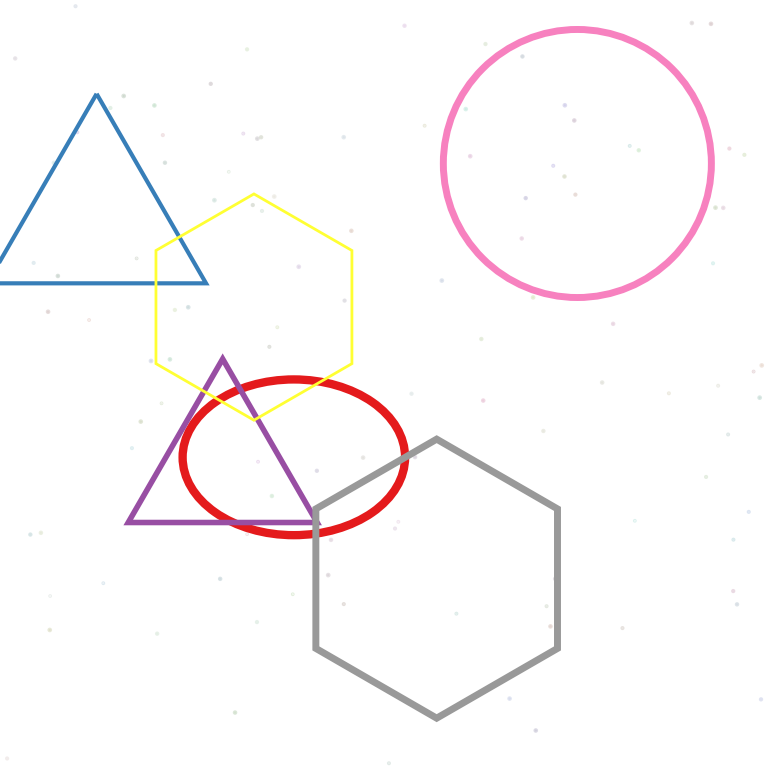[{"shape": "oval", "thickness": 3, "radius": 0.72, "center": [0.382, 0.406]}, {"shape": "triangle", "thickness": 1.5, "radius": 0.82, "center": [0.125, 0.714]}, {"shape": "triangle", "thickness": 2, "radius": 0.71, "center": [0.289, 0.392]}, {"shape": "hexagon", "thickness": 1, "radius": 0.73, "center": [0.33, 0.601]}, {"shape": "circle", "thickness": 2.5, "radius": 0.87, "center": [0.75, 0.788]}, {"shape": "hexagon", "thickness": 2.5, "radius": 0.91, "center": [0.567, 0.248]}]